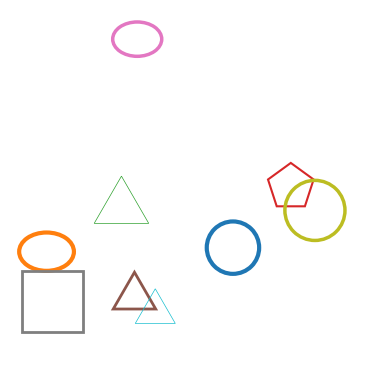[{"shape": "circle", "thickness": 3, "radius": 0.34, "center": [0.605, 0.357]}, {"shape": "oval", "thickness": 3, "radius": 0.36, "center": [0.121, 0.346]}, {"shape": "triangle", "thickness": 0.5, "radius": 0.41, "center": [0.315, 0.461]}, {"shape": "pentagon", "thickness": 1.5, "radius": 0.31, "center": [0.755, 0.515]}, {"shape": "triangle", "thickness": 2, "radius": 0.32, "center": [0.349, 0.229]}, {"shape": "oval", "thickness": 2.5, "radius": 0.32, "center": [0.356, 0.898]}, {"shape": "square", "thickness": 2, "radius": 0.4, "center": [0.136, 0.216]}, {"shape": "circle", "thickness": 2.5, "radius": 0.39, "center": [0.818, 0.453]}, {"shape": "triangle", "thickness": 0.5, "radius": 0.3, "center": [0.403, 0.19]}]